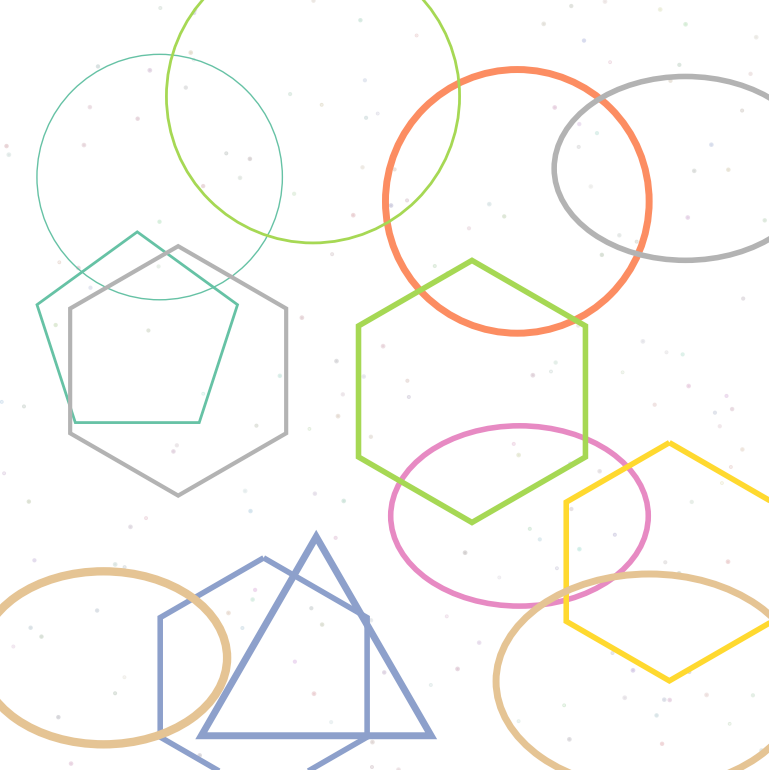[{"shape": "pentagon", "thickness": 1, "radius": 0.68, "center": [0.178, 0.562]}, {"shape": "circle", "thickness": 0.5, "radius": 0.8, "center": [0.207, 0.77]}, {"shape": "circle", "thickness": 2.5, "radius": 0.86, "center": [0.672, 0.738]}, {"shape": "hexagon", "thickness": 2, "radius": 0.78, "center": [0.342, 0.12]}, {"shape": "triangle", "thickness": 2.5, "radius": 0.86, "center": [0.411, 0.131]}, {"shape": "oval", "thickness": 2, "radius": 0.84, "center": [0.675, 0.33]}, {"shape": "circle", "thickness": 1, "radius": 0.95, "center": [0.406, 0.875]}, {"shape": "hexagon", "thickness": 2, "radius": 0.85, "center": [0.613, 0.492]}, {"shape": "hexagon", "thickness": 2, "radius": 0.77, "center": [0.869, 0.27]}, {"shape": "oval", "thickness": 2.5, "radius": 1.0, "center": [0.843, 0.115]}, {"shape": "oval", "thickness": 3, "radius": 0.8, "center": [0.134, 0.146]}, {"shape": "hexagon", "thickness": 1.5, "radius": 0.81, "center": [0.231, 0.518]}, {"shape": "oval", "thickness": 2, "radius": 0.85, "center": [0.89, 0.781]}]